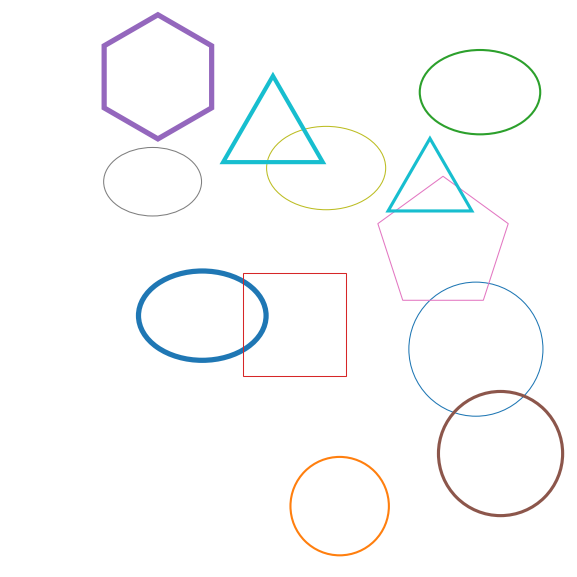[{"shape": "circle", "thickness": 0.5, "radius": 0.58, "center": [0.824, 0.395]}, {"shape": "oval", "thickness": 2.5, "radius": 0.55, "center": [0.35, 0.453]}, {"shape": "circle", "thickness": 1, "radius": 0.43, "center": [0.588, 0.123]}, {"shape": "oval", "thickness": 1, "radius": 0.52, "center": [0.831, 0.84]}, {"shape": "square", "thickness": 0.5, "radius": 0.45, "center": [0.509, 0.438]}, {"shape": "hexagon", "thickness": 2.5, "radius": 0.54, "center": [0.273, 0.866]}, {"shape": "circle", "thickness": 1.5, "radius": 0.54, "center": [0.867, 0.214]}, {"shape": "pentagon", "thickness": 0.5, "radius": 0.59, "center": [0.767, 0.575]}, {"shape": "oval", "thickness": 0.5, "radius": 0.42, "center": [0.264, 0.684]}, {"shape": "oval", "thickness": 0.5, "radius": 0.52, "center": [0.565, 0.708]}, {"shape": "triangle", "thickness": 1.5, "radius": 0.42, "center": [0.745, 0.676]}, {"shape": "triangle", "thickness": 2, "radius": 0.5, "center": [0.473, 0.768]}]